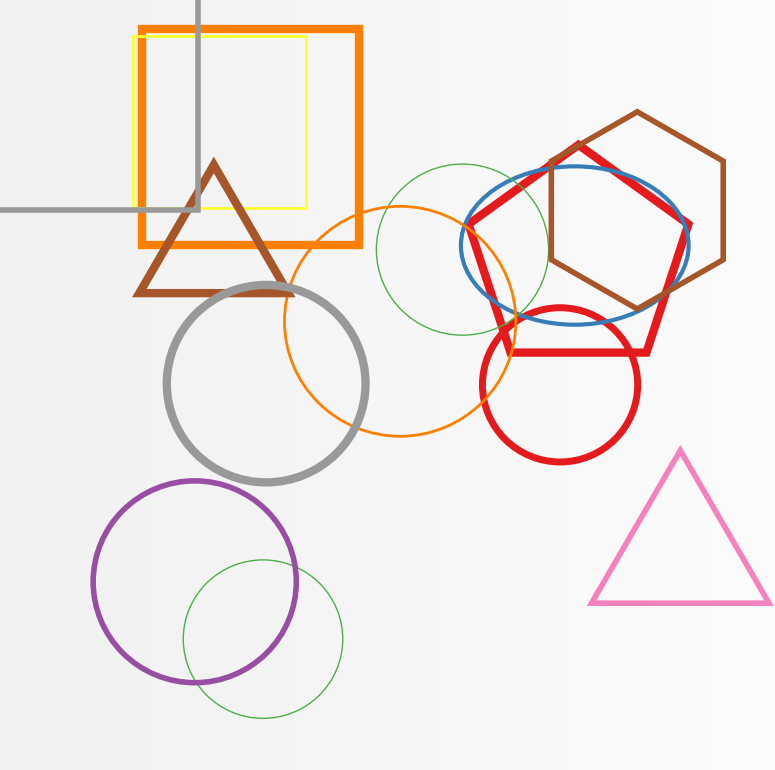[{"shape": "circle", "thickness": 2.5, "radius": 0.5, "center": [0.723, 0.5]}, {"shape": "pentagon", "thickness": 3, "radius": 0.75, "center": [0.746, 0.663]}, {"shape": "oval", "thickness": 1.5, "radius": 0.73, "center": [0.742, 0.681]}, {"shape": "circle", "thickness": 0.5, "radius": 0.56, "center": [0.597, 0.676]}, {"shape": "circle", "thickness": 0.5, "radius": 0.51, "center": [0.339, 0.17]}, {"shape": "circle", "thickness": 2, "radius": 0.66, "center": [0.251, 0.244]}, {"shape": "circle", "thickness": 1, "radius": 0.75, "center": [0.516, 0.583]}, {"shape": "square", "thickness": 3, "radius": 0.7, "center": [0.323, 0.822]}, {"shape": "square", "thickness": 1, "radius": 0.56, "center": [0.283, 0.842]}, {"shape": "triangle", "thickness": 3, "radius": 0.55, "center": [0.276, 0.675]}, {"shape": "hexagon", "thickness": 2, "radius": 0.64, "center": [0.822, 0.727]}, {"shape": "triangle", "thickness": 2, "radius": 0.66, "center": [0.878, 0.283]}, {"shape": "square", "thickness": 2, "radius": 0.72, "center": [0.112, 0.871]}, {"shape": "circle", "thickness": 3, "radius": 0.64, "center": [0.343, 0.502]}]